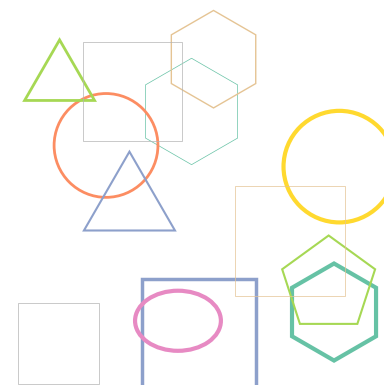[{"shape": "hexagon", "thickness": 0.5, "radius": 0.69, "center": [0.498, 0.71]}, {"shape": "hexagon", "thickness": 3, "radius": 0.63, "center": [0.868, 0.19]}, {"shape": "circle", "thickness": 2, "radius": 0.67, "center": [0.275, 0.622]}, {"shape": "triangle", "thickness": 1.5, "radius": 0.68, "center": [0.336, 0.47]}, {"shape": "square", "thickness": 2.5, "radius": 0.74, "center": [0.517, 0.127]}, {"shape": "oval", "thickness": 3, "radius": 0.56, "center": [0.462, 0.167]}, {"shape": "triangle", "thickness": 2, "radius": 0.52, "center": [0.155, 0.791]}, {"shape": "pentagon", "thickness": 1.5, "radius": 0.63, "center": [0.854, 0.261]}, {"shape": "circle", "thickness": 3, "radius": 0.72, "center": [0.881, 0.567]}, {"shape": "hexagon", "thickness": 1, "radius": 0.63, "center": [0.555, 0.846]}, {"shape": "square", "thickness": 0.5, "radius": 0.71, "center": [0.754, 0.374]}, {"shape": "square", "thickness": 0.5, "radius": 0.64, "center": [0.345, 0.763]}, {"shape": "square", "thickness": 0.5, "radius": 0.53, "center": [0.152, 0.108]}]